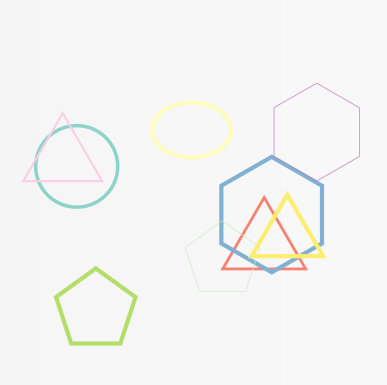[{"shape": "circle", "thickness": 2.5, "radius": 0.53, "center": [0.198, 0.568]}, {"shape": "oval", "thickness": 2.5, "radius": 0.51, "center": [0.494, 0.662]}, {"shape": "triangle", "thickness": 2, "radius": 0.62, "center": [0.682, 0.363]}, {"shape": "hexagon", "thickness": 3, "radius": 0.75, "center": [0.701, 0.443]}, {"shape": "pentagon", "thickness": 3, "radius": 0.54, "center": [0.247, 0.195]}, {"shape": "triangle", "thickness": 1.5, "radius": 0.59, "center": [0.162, 0.588]}, {"shape": "hexagon", "thickness": 0.5, "radius": 0.64, "center": [0.817, 0.657]}, {"shape": "pentagon", "thickness": 0.5, "radius": 0.51, "center": [0.574, 0.326]}, {"shape": "triangle", "thickness": 3, "radius": 0.53, "center": [0.742, 0.388]}]